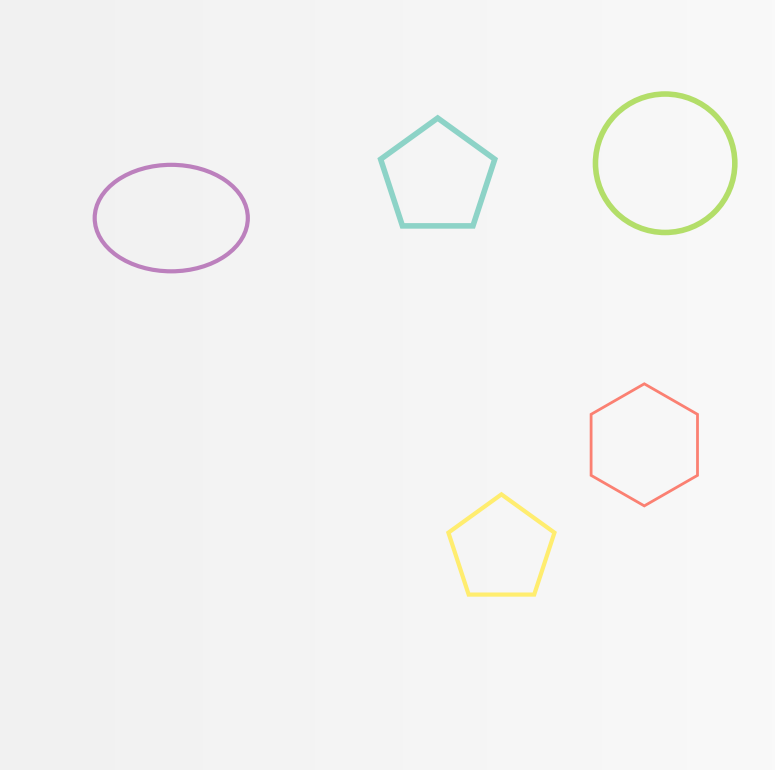[{"shape": "pentagon", "thickness": 2, "radius": 0.39, "center": [0.565, 0.769]}, {"shape": "hexagon", "thickness": 1, "radius": 0.4, "center": [0.831, 0.422]}, {"shape": "circle", "thickness": 2, "radius": 0.45, "center": [0.858, 0.788]}, {"shape": "oval", "thickness": 1.5, "radius": 0.49, "center": [0.221, 0.717]}, {"shape": "pentagon", "thickness": 1.5, "radius": 0.36, "center": [0.647, 0.286]}]